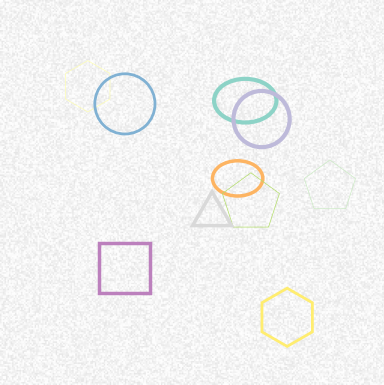[{"shape": "oval", "thickness": 3, "radius": 0.4, "center": [0.637, 0.739]}, {"shape": "hexagon", "thickness": 0.5, "radius": 0.33, "center": [0.228, 0.776]}, {"shape": "circle", "thickness": 3, "radius": 0.37, "center": [0.679, 0.691]}, {"shape": "circle", "thickness": 2, "radius": 0.39, "center": [0.324, 0.73]}, {"shape": "oval", "thickness": 2.5, "radius": 0.33, "center": [0.617, 0.537]}, {"shape": "pentagon", "thickness": 0.5, "radius": 0.39, "center": [0.652, 0.473]}, {"shape": "triangle", "thickness": 2.5, "radius": 0.29, "center": [0.551, 0.443]}, {"shape": "square", "thickness": 2.5, "radius": 0.33, "center": [0.323, 0.303]}, {"shape": "pentagon", "thickness": 0.5, "radius": 0.35, "center": [0.857, 0.515]}, {"shape": "hexagon", "thickness": 2, "radius": 0.38, "center": [0.746, 0.176]}]